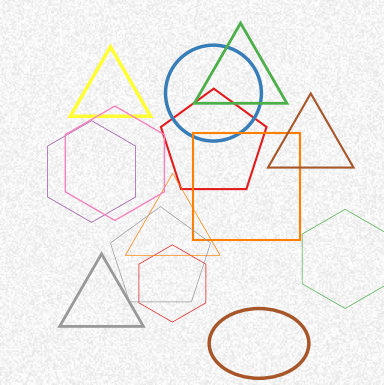[{"shape": "hexagon", "thickness": 0.5, "radius": 0.5, "center": [0.448, 0.264]}, {"shape": "pentagon", "thickness": 1.5, "radius": 0.72, "center": [0.555, 0.626]}, {"shape": "circle", "thickness": 2.5, "radius": 0.62, "center": [0.554, 0.758]}, {"shape": "triangle", "thickness": 2, "radius": 0.69, "center": [0.625, 0.801]}, {"shape": "hexagon", "thickness": 0.5, "radius": 0.64, "center": [0.896, 0.328]}, {"shape": "hexagon", "thickness": 0.5, "radius": 0.66, "center": [0.238, 0.554]}, {"shape": "square", "thickness": 1.5, "radius": 0.7, "center": [0.64, 0.517]}, {"shape": "triangle", "thickness": 0.5, "radius": 0.71, "center": [0.449, 0.408]}, {"shape": "triangle", "thickness": 2.5, "radius": 0.6, "center": [0.287, 0.758]}, {"shape": "oval", "thickness": 2.5, "radius": 0.65, "center": [0.673, 0.108]}, {"shape": "triangle", "thickness": 1.5, "radius": 0.64, "center": [0.807, 0.629]}, {"shape": "hexagon", "thickness": 1, "radius": 0.74, "center": [0.298, 0.576]}, {"shape": "triangle", "thickness": 2, "radius": 0.63, "center": [0.264, 0.215]}, {"shape": "pentagon", "thickness": 0.5, "radius": 0.68, "center": [0.417, 0.327]}]